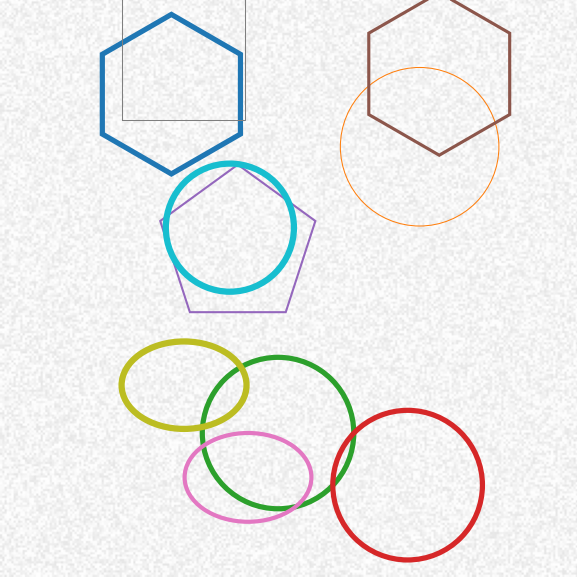[{"shape": "hexagon", "thickness": 2.5, "radius": 0.69, "center": [0.297, 0.836]}, {"shape": "circle", "thickness": 0.5, "radius": 0.69, "center": [0.727, 0.745]}, {"shape": "circle", "thickness": 2.5, "radius": 0.66, "center": [0.481, 0.249]}, {"shape": "circle", "thickness": 2.5, "radius": 0.65, "center": [0.706, 0.159]}, {"shape": "pentagon", "thickness": 1, "radius": 0.71, "center": [0.412, 0.573]}, {"shape": "hexagon", "thickness": 1.5, "radius": 0.7, "center": [0.761, 0.871]}, {"shape": "oval", "thickness": 2, "radius": 0.55, "center": [0.429, 0.173]}, {"shape": "square", "thickness": 0.5, "radius": 0.53, "center": [0.318, 0.898]}, {"shape": "oval", "thickness": 3, "radius": 0.54, "center": [0.319, 0.332]}, {"shape": "circle", "thickness": 3, "radius": 0.55, "center": [0.398, 0.605]}]